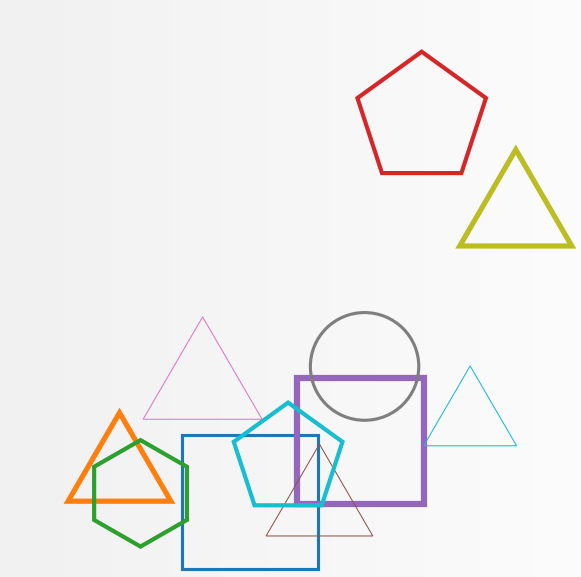[{"shape": "square", "thickness": 1.5, "radius": 0.58, "center": [0.43, 0.13]}, {"shape": "triangle", "thickness": 2.5, "radius": 0.51, "center": [0.206, 0.182]}, {"shape": "hexagon", "thickness": 2, "radius": 0.46, "center": [0.242, 0.145]}, {"shape": "pentagon", "thickness": 2, "radius": 0.58, "center": [0.725, 0.793]}, {"shape": "square", "thickness": 3, "radius": 0.55, "center": [0.62, 0.235]}, {"shape": "triangle", "thickness": 0.5, "radius": 0.53, "center": [0.55, 0.124]}, {"shape": "triangle", "thickness": 0.5, "radius": 0.59, "center": [0.349, 0.332]}, {"shape": "circle", "thickness": 1.5, "radius": 0.47, "center": [0.627, 0.365]}, {"shape": "triangle", "thickness": 2.5, "radius": 0.56, "center": [0.887, 0.629]}, {"shape": "pentagon", "thickness": 2, "radius": 0.49, "center": [0.496, 0.204]}, {"shape": "triangle", "thickness": 0.5, "radius": 0.46, "center": [0.809, 0.273]}]